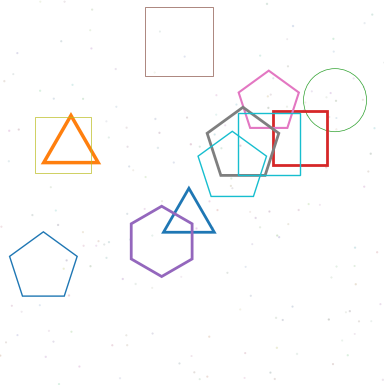[{"shape": "pentagon", "thickness": 1, "radius": 0.46, "center": [0.113, 0.306]}, {"shape": "triangle", "thickness": 2, "radius": 0.38, "center": [0.491, 0.435]}, {"shape": "triangle", "thickness": 2.5, "radius": 0.41, "center": [0.184, 0.618]}, {"shape": "circle", "thickness": 0.5, "radius": 0.41, "center": [0.87, 0.74]}, {"shape": "square", "thickness": 2, "radius": 0.35, "center": [0.78, 0.642]}, {"shape": "hexagon", "thickness": 2, "radius": 0.46, "center": [0.42, 0.373]}, {"shape": "square", "thickness": 0.5, "radius": 0.44, "center": [0.464, 0.892]}, {"shape": "pentagon", "thickness": 1.5, "radius": 0.41, "center": [0.698, 0.734]}, {"shape": "pentagon", "thickness": 2, "radius": 0.49, "center": [0.631, 0.624]}, {"shape": "square", "thickness": 0.5, "radius": 0.36, "center": [0.163, 0.624]}, {"shape": "pentagon", "thickness": 1, "radius": 0.47, "center": [0.603, 0.565]}, {"shape": "square", "thickness": 1, "radius": 0.4, "center": [0.698, 0.627]}]